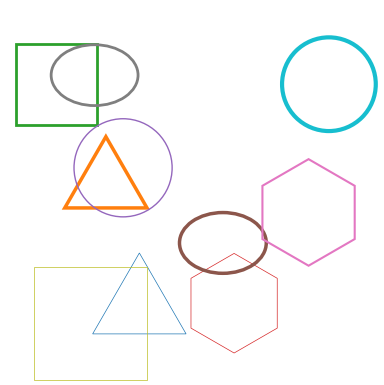[{"shape": "triangle", "thickness": 0.5, "radius": 0.7, "center": [0.362, 0.203]}, {"shape": "triangle", "thickness": 2.5, "radius": 0.62, "center": [0.275, 0.522]}, {"shape": "square", "thickness": 2, "radius": 0.53, "center": [0.147, 0.78]}, {"shape": "hexagon", "thickness": 0.5, "radius": 0.65, "center": [0.608, 0.212]}, {"shape": "circle", "thickness": 1, "radius": 0.64, "center": [0.32, 0.564]}, {"shape": "oval", "thickness": 2.5, "radius": 0.56, "center": [0.579, 0.369]}, {"shape": "hexagon", "thickness": 1.5, "radius": 0.69, "center": [0.801, 0.448]}, {"shape": "oval", "thickness": 2, "radius": 0.56, "center": [0.246, 0.805]}, {"shape": "square", "thickness": 0.5, "radius": 0.73, "center": [0.235, 0.16]}, {"shape": "circle", "thickness": 3, "radius": 0.61, "center": [0.854, 0.781]}]